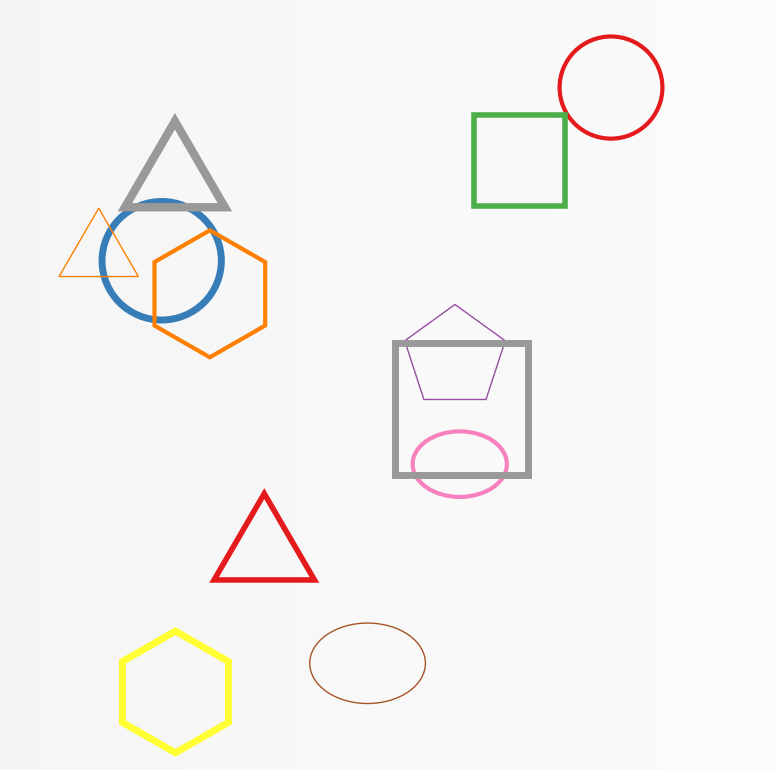[{"shape": "triangle", "thickness": 2, "radius": 0.37, "center": [0.341, 0.284]}, {"shape": "circle", "thickness": 1.5, "radius": 0.33, "center": [0.788, 0.886]}, {"shape": "circle", "thickness": 2.5, "radius": 0.38, "center": [0.209, 0.661]}, {"shape": "square", "thickness": 2, "radius": 0.29, "center": [0.67, 0.792]}, {"shape": "pentagon", "thickness": 0.5, "radius": 0.34, "center": [0.587, 0.536]}, {"shape": "hexagon", "thickness": 1.5, "radius": 0.41, "center": [0.271, 0.618]}, {"shape": "triangle", "thickness": 0.5, "radius": 0.3, "center": [0.127, 0.67]}, {"shape": "hexagon", "thickness": 2.5, "radius": 0.4, "center": [0.226, 0.101]}, {"shape": "oval", "thickness": 0.5, "radius": 0.37, "center": [0.474, 0.139]}, {"shape": "oval", "thickness": 1.5, "radius": 0.3, "center": [0.593, 0.397]}, {"shape": "square", "thickness": 2.5, "radius": 0.43, "center": [0.595, 0.469]}, {"shape": "triangle", "thickness": 3, "radius": 0.37, "center": [0.226, 0.768]}]